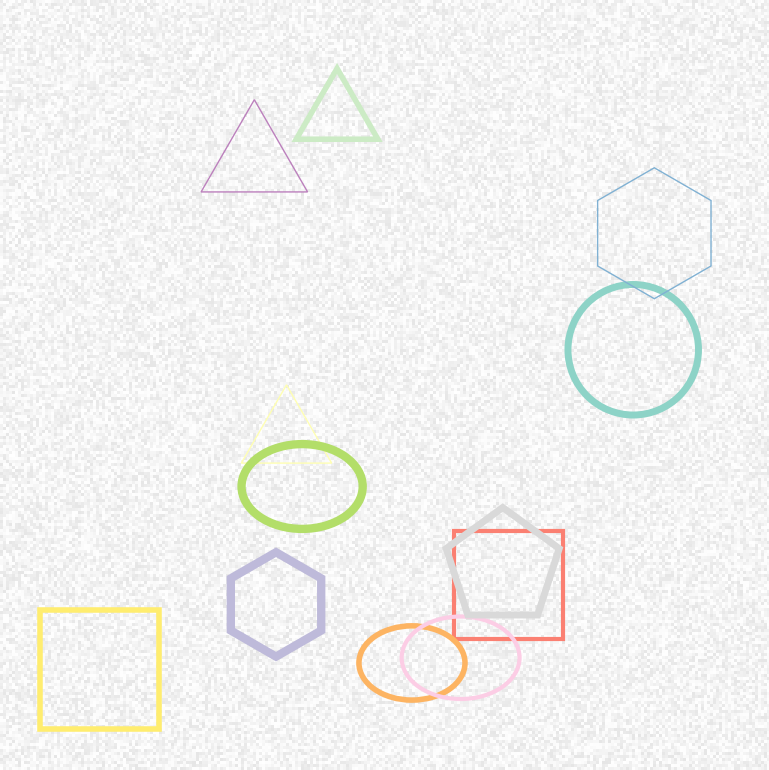[{"shape": "circle", "thickness": 2.5, "radius": 0.42, "center": [0.822, 0.546]}, {"shape": "triangle", "thickness": 0.5, "radius": 0.34, "center": [0.372, 0.432]}, {"shape": "hexagon", "thickness": 3, "radius": 0.34, "center": [0.358, 0.215]}, {"shape": "square", "thickness": 1.5, "radius": 0.35, "center": [0.66, 0.24]}, {"shape": "hexagon", "thickness": 0.5, "radius": 0.43, "center": [0.85, 0.697]}, {"shape": "oval", "thickness": 2, "radius": 0.34, "center": [0.535, 0.139]}, {"shape": "oval", "thickness": 3, "radius": 0.39, "center": [0.392, 0.368]}, {"shape": "oval", "thickness": 1.5, "radius": 0.38, "center": [0.598, 0.146]}, {"shape": "pentagon", "thickness": 2.5, "radius": 0.39, "center": [0.653, 0.264]}, {"shape": "triangle", "thickness": 0.5, "radius": 0.4, "center": [0.33, 0.791]}, {"shape": "triangle", "thickness": 2, "radius": 0.31, "center": [0.438, 0.85]}, {"shape": "square", "thickness": 2, "radius": 0.39, "center": [0.13, 0.131]}]